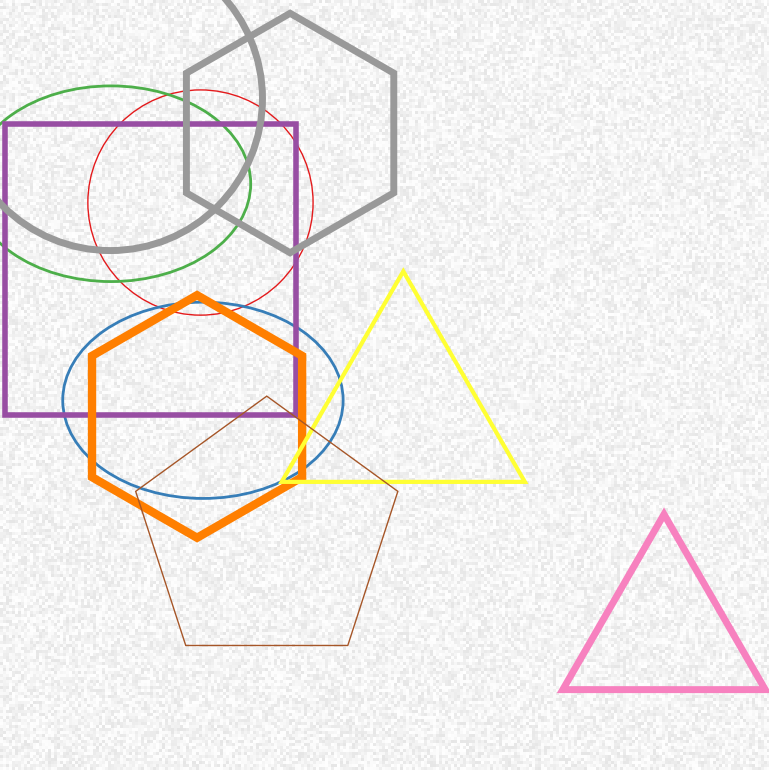[{"shape": "circle", "thickness": 0.5, "radius": 0.73, "center": [0.26, 0.737]}, {"shape": "oval", "thickness": 1, "radius": 0.91, "center": [0.264, 0.48]}, {"shape": "oval", "thickness": 1, "radius": 0.91, "center": [0.144, 0.761]}, {"shape": "square", "thickness": 2, "radius": 0.95, "center": [0.195, 0.65]}, {"shape": "hexagon", "thickness": 3, "radius": 0.79, "center": [0.256, 0.459]}, {"shape": "triangle", "thickness": 1.5, "radius": 0.91, "center": [0.524, 0.465]}, {"shape": "pentagon", "thickness": 0.5, "radius": 0.9, "center": [0.346, 0.307]}, {"shape": "triangle", "thickness": 2.5, "radius": 0.76, "center": [0.862, 0.18]}, {"shape": "hexagon", "thickness": 2.5, "radius": 0.78, "center": [0.377, 0.827]}, {"shape": "circle", "thickness": 2.5, "radius": 0.99, "center": [0.143, 0.872]}]